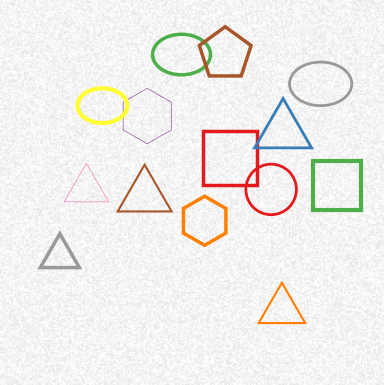[{"shape": "circle", "thickness": 2, "radius": 0.33, "center": [0.704, 0.508]}, {"shape": "square", "thickness": 2.5, "radius": 0.35, "center": [0.598, 0.589]}, {"shape": "triangle", "thickness": 2, "radius": 0.43, "center": [0.735, 0.659]}, {"shape": "square", "thickness": 3, "radius": 0.31, "center": [0.875, 0.518]}, {"shape": "oval", "thickness": 2.5, "radius": 0.38, "center": [0.472, 0.858]}, {"shape": "hexagon", "thickness": 0.5, "radius": 0.36, "center": [0.382, 0.699]}, {"shape": "hexagon", "thickness": 2.5, "radius": 0.32, "center": [0.532, 0.427]}, {"shape": "triangle", "thickness": 1.5, "radius": 0.35, "center": [0.732, 0.196]}, {"shape": "oval", "thickness": 3, "radius": 0.32, "center": [0.266, 0.726]}, {"shape": "pentagon", "thickness": 2.5, "radius": 0.35, "center": [0.585, 0.86]}, {"shape": "triangle", "thickness": 1.5, "radius": 0.4, "center": [0.376, 0.491]}, {"shape": "triangle", "thickness": 0.5, "radius": 0.33, "center": [0.224, 0.509]}, {"shape": "triangle", "thickness": 2.5, "radius": 0.29, "center": [0.155, 0.334]}, {"shape": "oval", "thickness": 2, "radius": 0.4, "center": [0.833, 0.782]}]